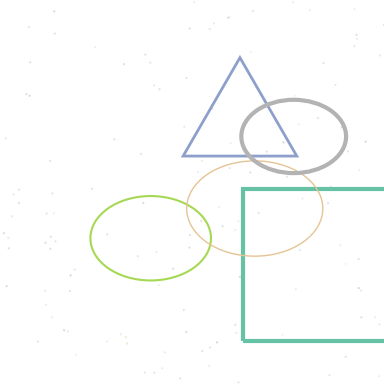[{"shape": "square", "thickness": 3, "radius": 0.99, "center": [0.83, 0.311]}, {"shape": "triangle", "thickness": 2, "radius": 0.85, "center": [0.623, 0.68]}, {"shape": "oval", "thickness": 1.5, "radius": 0.78, "center": [0.391, 0.381]}, {"shape": "oval", "thickness": 1, "radius": 0.88, "center": [0.662, 0.458]}, {"shape": "oval", "thickness": 3, "radius": 0.68, "center": [0.763, 0.646]}]